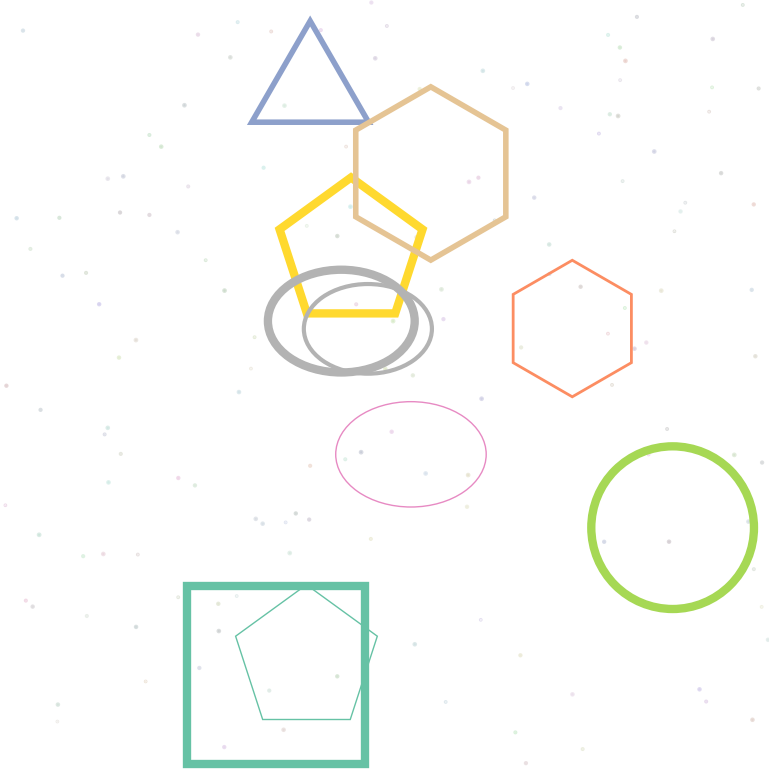[{"shape": "pentagon", "thickness": 0.5, "radius": 0.48, "center": [0.398, 0.144]}, {"shape": "square", "thickness": 3, "radius": 0.58, "center": [0.358, 0.123]}, {"shape": "hexagon", "thickness": 1, "radius": 0.44, "center": [0.743, 0.573]}, {"shape": "triangle", "thickness": 2, "radius": 0.44, "center": [0.403, 0.885]}, {"shape": "oval", "thickness": 0.5, "radius": 0.49, "center": [0.534, 0.41]}, {"shape": "circle", "thickness": 3, "radius": 0.53, "center": [0.874, 0.315]}, {"shape": "pentagon", "thickness": 3, "radius": 0.49, "center": [0.456, 0.672]}, {"shape": "hexagon", "thickness": 2, "radius": 0.56, "center": [0.559, 0.775]}, {"shape": "oval", "thickness": 3, "radius": 0.48, "center": [0.443, 0.583]}, {"shape": "oval", "thickness": 1.5, "radius": 0.42, "center": [0.478, 0.573]}]